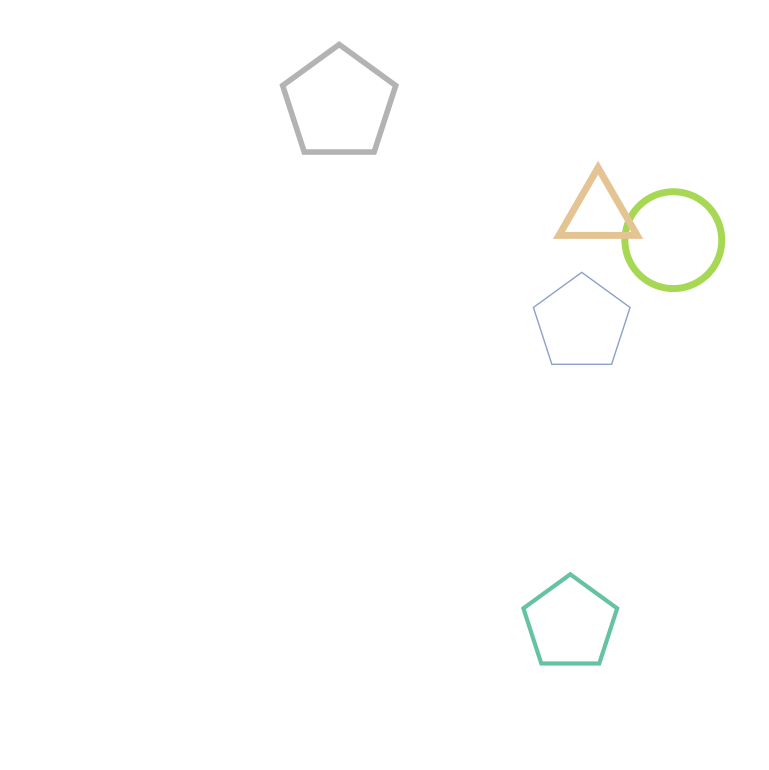[{"shape": "pentagon", "thickness": 1.5, "radius": 0.32, "center": [0.741, 0.19]}, {"shape": "pentagon", "thickness": 0.5, "radius": 0.33, "center": [0.755, 0.58]}, {"shape": "circle", "thickness": 2.5, "radius": 0.31, "center": [0.874, 0.688]}, {"shape": "triangle", "thickness": 2.5, "radius": 0.29, "center": [0.777, 0.724]}, {"shape": "pentagon", "thickness": 2, "radius": 0.39, "center": [0.441, 0.865]}]